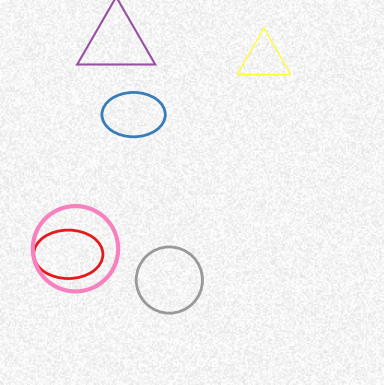[{"shape": "oval", "thickness": 2, "radius": 0.45, "center": [0.177, 0.339]}, {"shape": "oval", "thickness": 2, "radius": 0.41, "center": [0.347, 0.702]}, {"shape": "triangle", "thickness": 1.5, "radius": 0.59, "center": [0.302, 0.891]}, {"shape": "triangle", "thickness": 1, "radius": 0.4, "center": [0.686, 0.847]}, {"shape": "circle", "thickness": 3, "radius": 0.55, "center": [0.196, 0.354]}, {"shape": "circle", "thickness": 2, "radius": 0.43, "center": [0.44, 0.273]}]